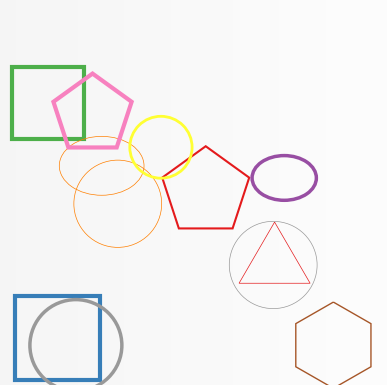[{"shape": "triangle", "thickness": 0.5, "radius": 0.53, "center": [0.709, 0.317]}, {"shape": "pentagon", "thickness": 1.5, "radius": 0.59, "center": [0.531, 0.502]}, {"shape": "square", "thickness": 3, "radius": 0.55, "center": [0.148, 0.122]}, {"shape": "square", "thickness": 3, "radius": 0.47, "center": [0.123, 0.733]}, {"shape": "oval", "thickness": 2.5, "radius": 0.41, "center": [0.733, 0.538]}, {"shape": "circle", "thickness": 0.5, "radius": 0.57, "center": [0.304, 0.471]}, {"shape": "oval", "thickness": 0.5, "radius": 0.55, "center": [0.262, 0.569]}, {"shape": "circle", "thickness": 2, "radius": 0.4, "center": [0.415, 0.618]}, {"shape": "hexagon", "thickness": 1, "radius": 0.56, "center": [0.86, 0.103]}, {"shape": "pentagon", "thickness": 3, "radius": 0.53, "center": [0.239, 0.703]}, {"shape": "circle", "thickness": 0.5, "radius": 0.57, "center": [0.705, 0.312]}, {"shape": "circle", "thickness": 2.5, "radius": 0.59, "center": [0.196, 0.103]}]